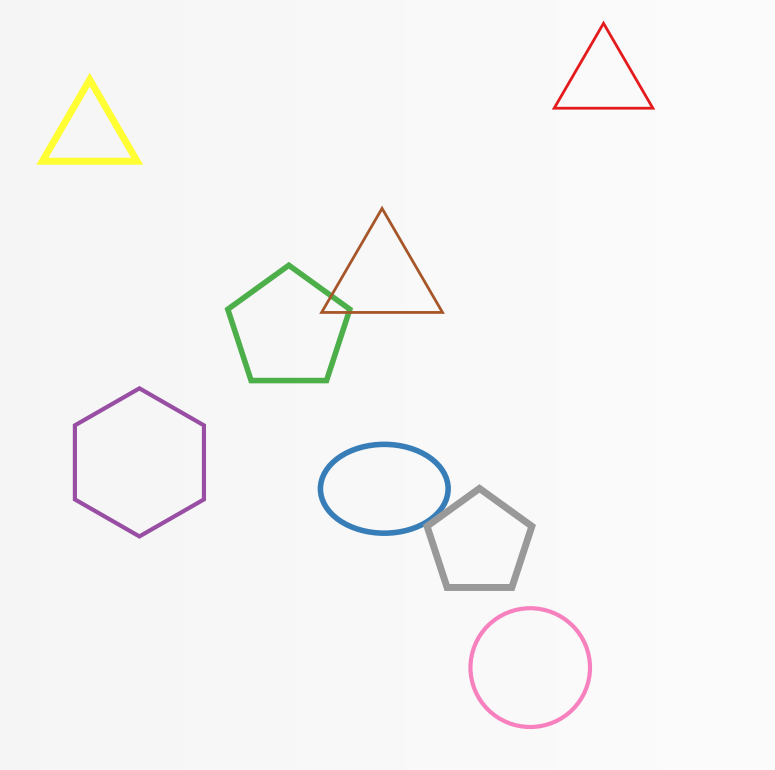[{"shape": "triangle", "thickness": 1, "radius": 0.37, "center": [0.779, 0.896]}, {"shape": "oval", "thickness": 2, "radius": 0.41, "center": [0.496, 0.365]}, {"shape": "pentagon", "thickness": 2, "radius": 0.41, "center": [0.373, 0.573]}, {"shape": "hexagon", "thickness": 1.5, "radius": 0.48, "center": [0.18, 0.399]}, {"shape": "triangle", "thickness": 2.5, "radius": 0.35, "center": [0.116, 0.826]}, {"shape": "triangle", "thickness": 1, "radius": 0.45, "center": [0.493, 0.639]}, {"shape": "circle", "thickness": 1.5, "radius": 0.39, "center": [0.684, 0.133]}, {"shape": "pentagon", "thickness": 2.5, "radius": 0.36, "center": [0.619, 0.295]}]